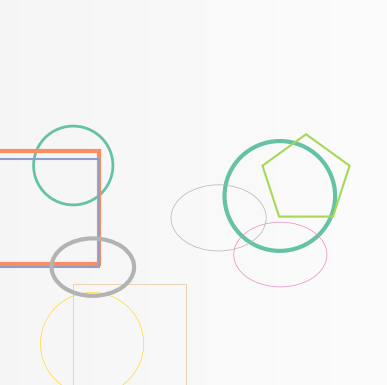[{"shape": "circle", "thickness": 2, "radius": 0.51, "center": [0.189, 0.57]}, {"shape": "circle", "thickness": 3, "radius": 0.71, "center": [0.722, 0.491]}, {"shape": "square", "thickness": 3, "radius": 0.73, "center": [0.108, 0.461]}, {"shape": "square", "thickness": 1.5, "radius": 0.7, "center": [0.115, 0.446]}, {"shape": "oval", "thickness": 0.5, "radius": 0.6, "center": [0.723, 0.339]}, {"shape": "pentagon", "thickness": 1.5, "radius": 0.59, "center": [0.79, 0.533]}, {"shape": "circle", "thickness": 0.5, "radius": 0.67, "center": [0.238, 0.107]}, {"shape": "square", "thickness": 0.5, "radius": 0.73, "center": [0.334, 0.117]}, {"shape": "oval", "thickness": 0.5, "radius": 0.61, "center": [0.564, 0.434]}, {"shape": "oval", "thickness": 3, "radius": 0.53, "center": [0.24, 0.306]}]